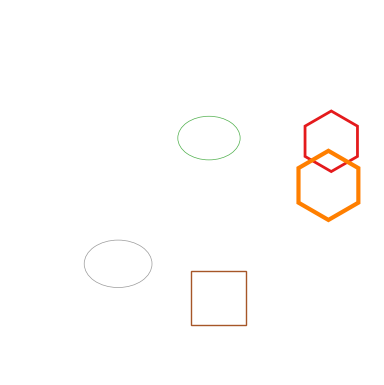[{"shape": "hexagon", "thickness": 2, "radius": 0.39, "center": [0.86, 0.633]}, {"shape": "oval", "thickness": 0.5, "radius": 0.4, "center": [0.543, 0.641]}, {"shape": "hexagon", "thickness": 3, "radius": 0.45, "center": [0.853, 0.518]}, {"shape": "square", "thickness": 1, "radius": 0.35, "center": [0.568, 0.227]}, {"shape": "oval", "thickness": 0.5, "radius": 0.44, "center": [0.307, 0.315]}]